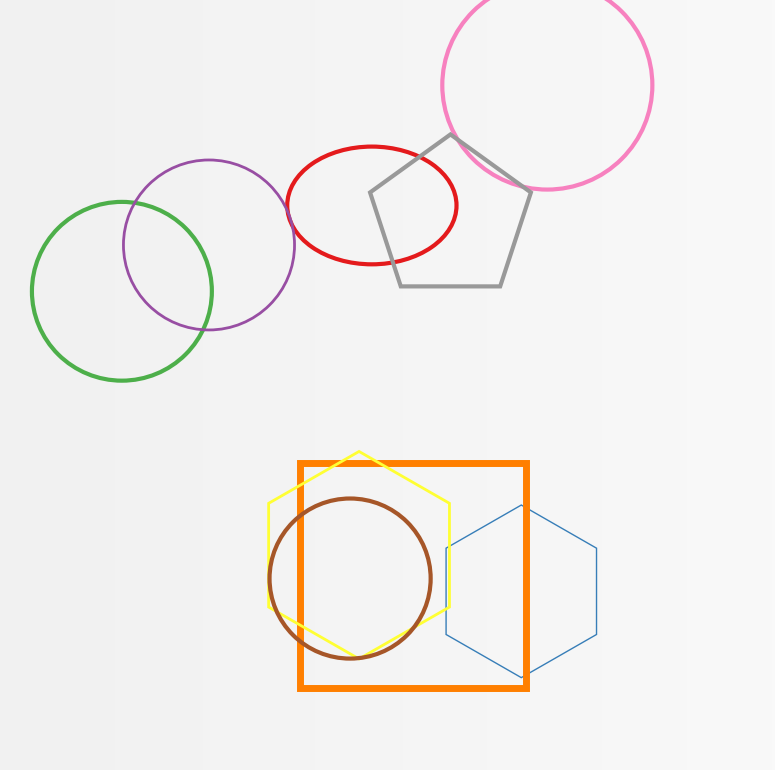[{"shape": "oval", "thickness": 1.5, "radius": 0.55, "center": [0.48, 0.733]}, {"shape": "hexagon", "thickness": 0.5, "radius": 0.56, "center": [0.673, 0.232]}, {"shape": "circle", "thickness": 1.5, "radius": 0.58, "center": [0.157, 0.622]}, {"shape": "circle", "thickness": 1, "radius": 0.55, "center": [0.27, 0.682]}, {"shape": "square", "thickness": 2.5, "radius": 0.73, "center": [0.533, 0.253]}, {"shape": "hexagon", "thickness": 1, "radius": 0.67, "center": [0.463, 0.279]}, {"shape": "circle", "thickness": 1.5, "radius": 0.52, "center": [0.452, 0.249]}, {"shape": "circle", "thickness": 1.5, "radius": 0.68, "center": [0.706, 0.889]}, {"shape": "pentagon", "thickness": 1.5, "radius": 0.55, "center": [0.581, 0.716]}]